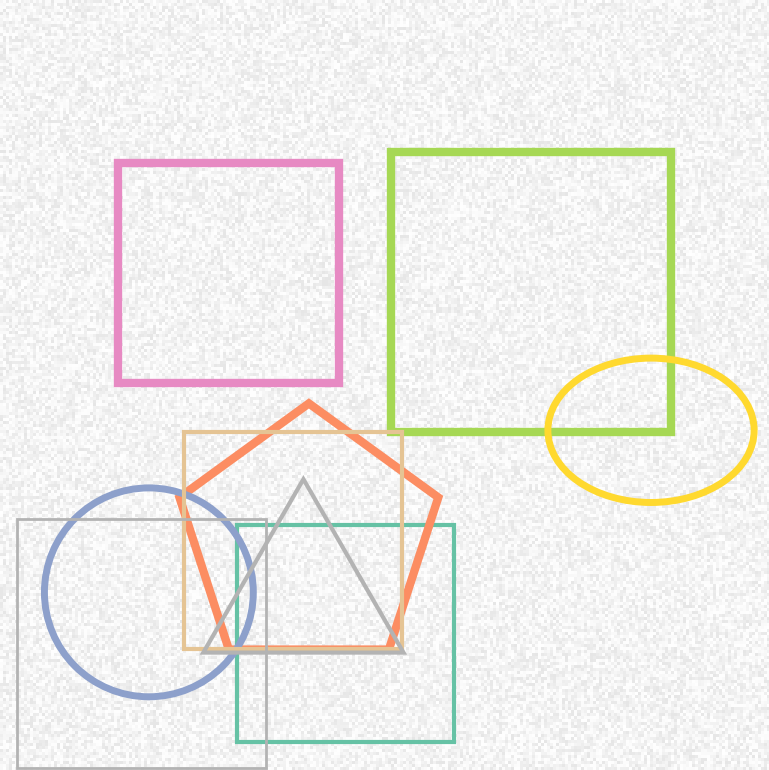[{"shape": "square", "thickness": 1.5, "radius": 0.71, "center": [0.449, 0.177]}, {"shape": "pentagon", "thickness": 3, "radius": 0.88, "center": [0.401, 0.299]}, {"shape": "circle", "thickness": 2.5, "radius": 0.68, "center": [0.193, 0.231]}, {"shape": "square", "thickness": 3, "radius": 0.72, "center": [0.297, 0.645]}, {"shape": "square", "thickness": 3, "radius": 0.91, "center": [0.69, 0.621]}, {"shape": "oval", "thickness": 2.5, "radius": 0.67, "center": [0.845, 0.441]}, {"shape": "square", "thickness": 1.5, "radius": 0.71, "center": [0.381, 0.298]}, {"shape": "triangle", "thickness": 1.5, "radius": 0.75, "center": [0.394, 0.228]}, {"shape": "square", "thickness": 1, "radius": 0.81, "center": [0.184, 0.164]}]